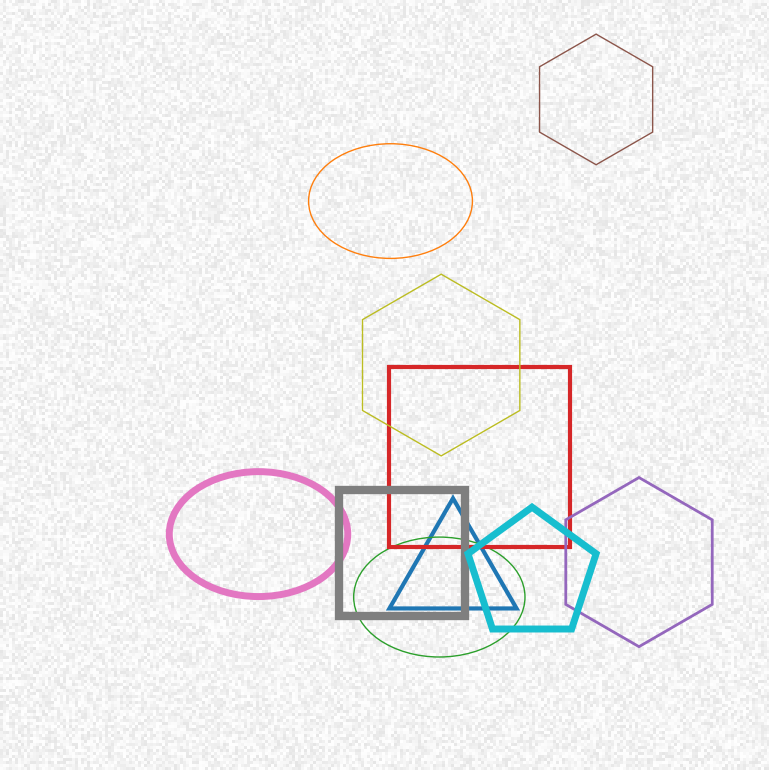[{"shape": "triangle", "thickness": 1.5, "radius": 0.48, "center": [0.588, 0.257]}, {"shape": "oval", "thickness": 0.5, "radius": 0.53, "center": [0.507, 0.739]}, {"shape": "oval", "thickness": 0.5, "radius": 0.56, "center": [0.571, 0.225]}, {"shape": "square", "thickness": 1.5, "radius": 0.59, "center": [0.622, 0.406]}, {"shape": "hexagon", "thickness": 1, "radius": 0.55, "center": [0.83, 0.27]}, {"shape": "hexagon", "thickness": 0.5, "radius": 0.42, "center": [0.774, 0.871]}, {"shape": "oval", "thickness": 2.5, "radius": 0.58, "center": [0.336, 0.306]}, {"shape": "square", "thickness": 3, "radius": 0.41, "center": [0.522, 0.282]}, {"shape": "hexagon", "thickness": 0.5, "radius": 0.59, "center": [0.573, 0.526]}, {"shape": "pentagon", "thickness": 2.5, "radius": 0.44, "center": [0.691, 0.254]}]